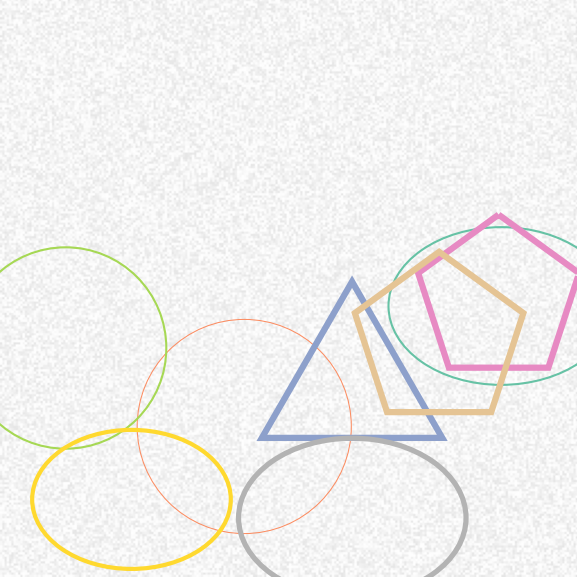[{"shape": "oval", "thickness": 1, "radius": 0.98, "center": [0.868, 0.469]}, {"shape": "circle", "thickness": 0.5, "radius": 0.93, "center": [0.423, 0.261]}, {"shape": "triangle", "thickness": 3, "radius": 0.9, "center": [0.61, 0.331]}, {"shape": "pentagon", "thickness": 3, "radius": 0.73, "center": [0.863, 0.481]}, {"shape": "circle", "thickness": 1, "radius": 0.87, "center": [0.114, 0.397]}, {"shape": "oval", "thickness": 2, "radius": 0.86, "center": [0.228, 0.134]}, {"shape": "pentagon", "thickness": 3, "radius": 0.77, "center": [0.76, 0.41]}, {"shape": "oval", "thickness": 2.5, "radius": 0.98, "center": [0.61, 0.103]}]